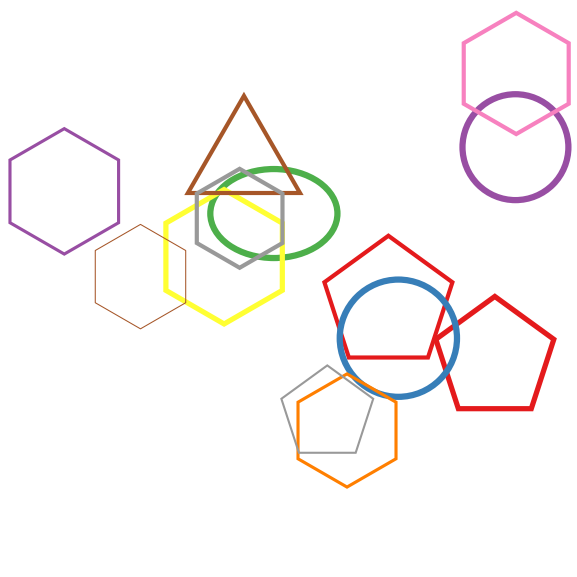[{"shape": "pentagon", "thickness": 2.5, "radius": 0.54, "center": [0.857, 0.378]}, {"shape": "pentagon", "thickness": 2, "radius": 0.58, "center": [0.673, 0.474]}, {"shape": "circle", "thickness": 3, "radius": 0.51, "center": [0.69, 0.414]}, {"shape": "oval", "thickness": 3, "radius": 0.55, "center": [0.474, 0.629]}, {"shape": "hexagon", "thickness": 1.5, "radius": 0.54, "center": [0.111, 0.668]}, {"shape": "circle", "thickness": 3, "radius": 0.46, "center": [0.893, 0.744]}, {"shape": "hexagon", "thickness": 1.5, "radius": 0.49, "center": [0.601, 0.254]}, {"shape": "hexagon", "thickness": 2.5, "radius": 0.58, "center": [0.388, 0.555]}, {"shape": "hexagon", "thickness": 0.5, "radius": 0.45, "center": [0.243, 0.52]}, {"shape": "triangle", "thickness": 2, "radius": 0.56, "center": [0.422, 0.721]}, {"shape": "hexagon", "thickness": 2, "radius": 0.52, "center": [0.894, 0.872]}, {"shape": "hexagon", "thickness": 2, "radius": 0.43, "center": [0.415, 0.621]}, {"shape": "pentagon", "thickness": 1, "radius": 0.42, "center": [0.567, 0.283]}]